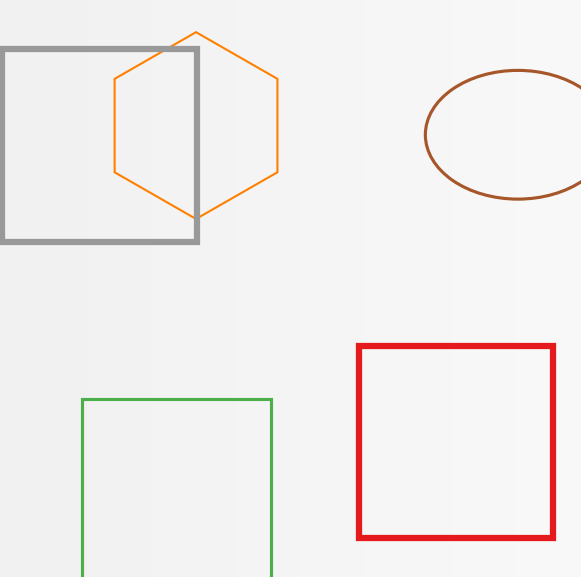[{"shape": "square", "thickness": 3, "radius": 0.83, "center": [0.785, 0.234]}, {"shape": "square", "thickness": 1.5, "radius": 0.81, "center": [0.304, 0.146]}, {"shape": "hexagon", "thickness": 1, "radius": 0.81, "center": [0.337, 0.782]}, {"shape": "oval", "thickness": 1.5, "radius": 0.8, "center": [0.891, 0.766]}, {"shape": "square", "thickness": 3, "radius": 0.84, "center": [0.171, 0.747]}]